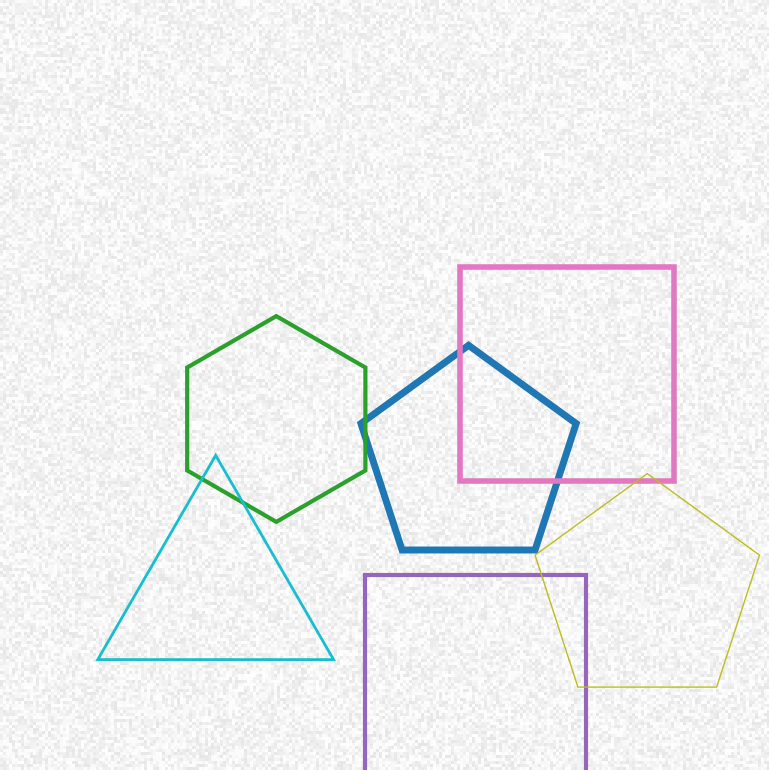[{"shape": "pentagon", "thickness": 2.5, "radius": 0.73, "center": [0.609, 0.405]}, {"shape": "hexagon", "thickness": 1.5, "radius": 0.67, "center": [0.359, 0.456]}, {"shape": "square", "thickness": 1.5, "radius": 0.72, "center": [0.617, 0.109]}, {"shape": "square", "thickness": 2, "radius": 0.69, "center": [0.737, 0.515]}, {"shape": "pentagon", "thickness": 0.5, "radius": 0.77, "center": [0.841, 0.232]}, {"shape": "triangle", "thickness": 1, "radius": 0.88, "center": [0.28, 0.232]}]